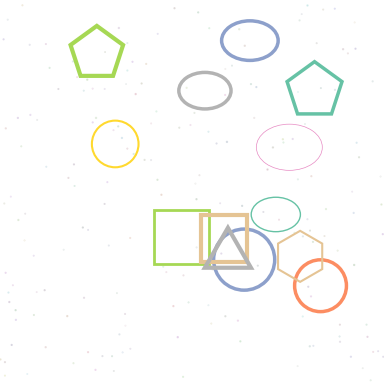[{"shape": "pentagon", "thickness": 2.5, "radius": 0.37, "center": [0.817, 0.765]}, {"shape": "oval", "thickness": 1, "radius": 0.32, "center": [0.716, 0.443]}, {"shape": "circle", "thickness": 2.5, "radius": 0.34, "center": [0.833, 0.258]}, {"shape": "circle", "thickness": 2.5, "radius": 0.4, "center": [0.634, 0.326]}, {"shape": "oval", "thickness": 2.5, "radius": 0.37, "center": [0.649, 0.895]}, {"shape": "oval", "thickness": 0.5, "radius": 0.43, "center": [0.751, 0.618]}, {"shape": "square", "thickness": 2, "radius": 0.35, "center": [0.471, 0.385]}, {"shape": "pentagon", "thickness": 3, "radius": 0.36, "center": [0.251, 0.861]}, {"shape": "circle", "thickness": 1.5, "radius": 0.3, "center": [0.299, 0.626]}, {"shape": "square", "thickness": 3, "radius": 0.3, "center": [0.581, 0.38]}, {"shape": "hexagon", "thickness": 1.5, "radius": 0.33, "center": [0.78, 0.334]}, {"shape": "oval", "thickness": 2.5, "radius": 0.34, "center": [0.532, 0.764]}, {"shape": "triangle", "thickness": 3, "radius": 0.35, "center": [0.592, 0.339]}]